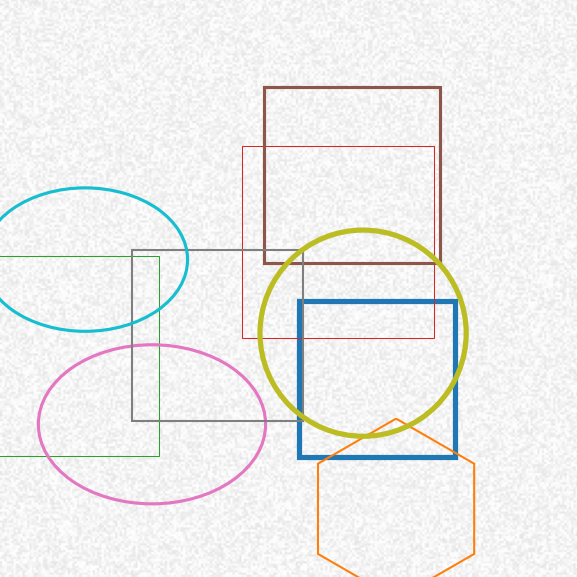[{"shape": "square", "thickness": 2.5, "radius": 0.68, "center": [0.653, 0.342]}, {"shape": "hexagon", "thickness": 1, "radius": 0.78, "center": [0.686, 0.118]}, {"shape": "square", "thickness": 0.5, "radius": 0.87, "center": [0.102, 0.382]}, {"shape": "square", "thickness": 0.5, "radius": 0.83, "center": [0.585, 0.58]}, {"shape": "square", "thickness": 1.5, "radius": 0.76, "center": [0.61, 0.697]}, {"shape": "oval", "thickness": 1.5, "radius": 0.98, "center": [0.263, 0.264]}, {"shape": "square", "thickness": 1, "radius": 0.74, "center": [0.376, 0.419]}, {"shape": "circle", "thickness": 2.5, "radius": 0.89, "center": [0.629, 0.422]}, {"shape": "oval", "thickness": 1.5, "radius": 0.89, "center": [0.147, 0.55]}]